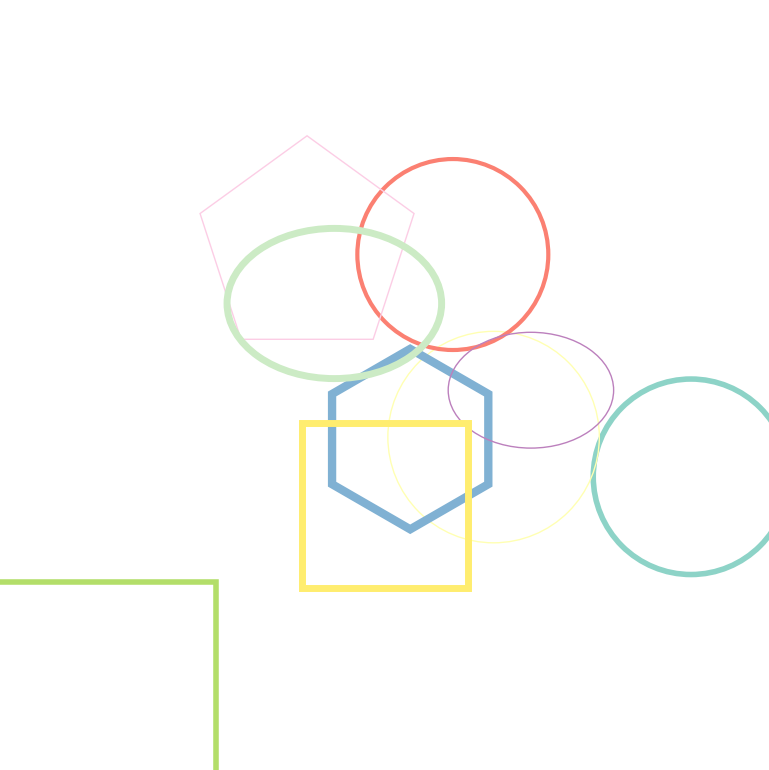[{"shape": "circle", "thickness": 2, "radius": 0.63, "center": [0.897, 0.381]}, {"shape": "circle", "thickness": 0.5, "radius": 0.69, "center": [0.641, 0.432]}, {"shape": "circle", "thickness": 1.5, "radius": 0.62, "center": [0.588, 0.669]}, {"shape": "hexagon", "thickness": 3, "radius": 0.59, "center": [0.533, 0.43]}, {"shape": "square", "thickness": 2, "radius": 0.71, "center": [0.138, 0.102]}, {"shape": "pentagon", "thickness": 0.5, "radius": 0.73, "center": [0.399, 0.678]}, {"shape": "oval", "thickness": 0.5, "radius": 0.54, "center": [0.689, 0.493]}, {"shape": "oval", "thickness": 2.5, "radius": 0.7, "center": [0.434, 0.606]}, {"shape": "square", "thickness": 2.5, "radius": 0.54, "center": [0.5, 0.344]}]